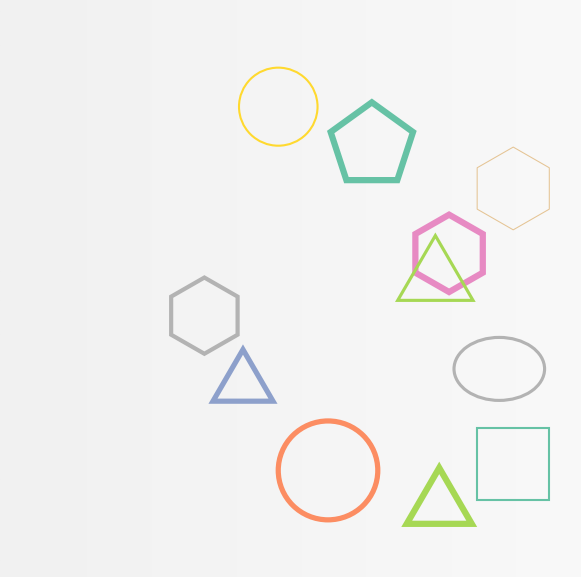[{"shape": "square", "thickness": 1, "radius": 0.31, "center": [0.882, 0.196]}, {"shape": "pentagon", "thickness": 3, "radius": 0.37, "center": [0.64, 0.747]}, {"shape": "circle", "thickness": 2.5, "radius": 0.43, "center": [0.564, 0.185]}, {"shape": "triangle", "thickness": 2.5, "radius": 0.3, "center": [0.418, 0.334]}, {"shape": "hexagon", "thickness": 3, "radius": 0.33, "center": [0.773, 0.56]}, {"shape": "triangle", "thickness": 1.5, "radius": 0.37, "center": [0.749, 0.516]}, {"shape": "triangle", "thickness": 3, "radius": 0.32, "center": [0.756, 0.124]}, {"shape": "circle", "thickness": 1, "radius": 0.34, "center": [0.479, 0.814]}, {"shape": "hexagon", "thickness": 0.5, "radius": 0.36, "center": [0.883, 0.673]}, {"shape": "hexagon", "thickness": 2, "radius": 0.33, "center": [0.352, 0.453]}, {"shape": "oval", "thickness": 1.5, "radius": 0.39, "center": [0.859, 0.36]}]